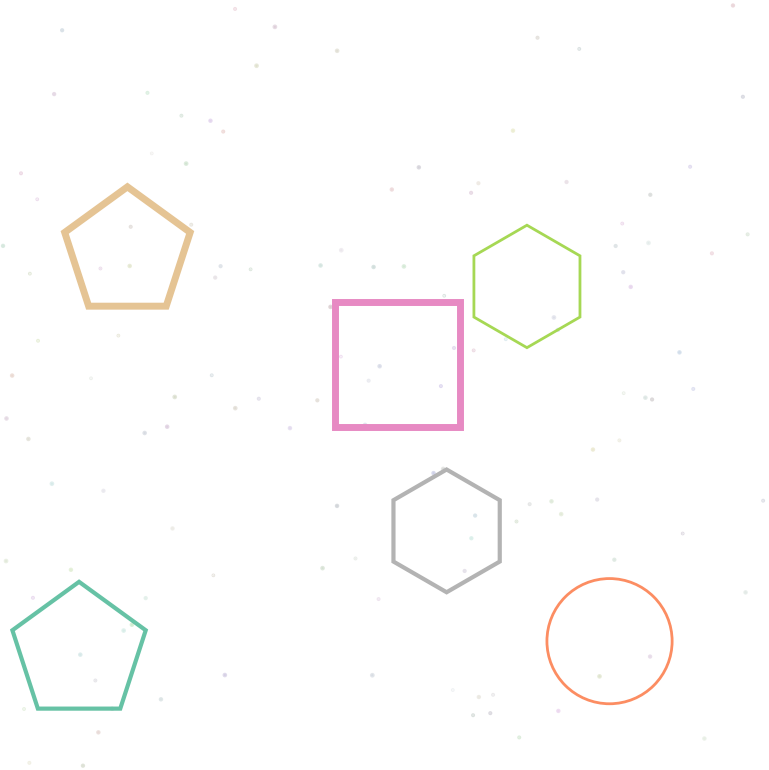[{"shape": "pentagon", "thickness": 1.5, "radius": 0.46, "center": [0.103, 0.153]}, {"shape": "circle", "thickness": 1, "radius": 0.41, "center": [0.792, 0.167]}, {"shape": "square", "thickness": 2.5, "radius": 0.41, "center": [0.516, 0.527]}, {"shape": "hexagon", "thickness": 1, "radius": 0.4, "center": [0.684, 0.628]}, {"shape": "pentagon", "thickness": 2.5, "radius": 0.43, "center": [0.165, 0.672]}, {"shape": "hexagon", "thickness": 1.5, "radius": 0.4, "center": [0.58, 0.311]}]